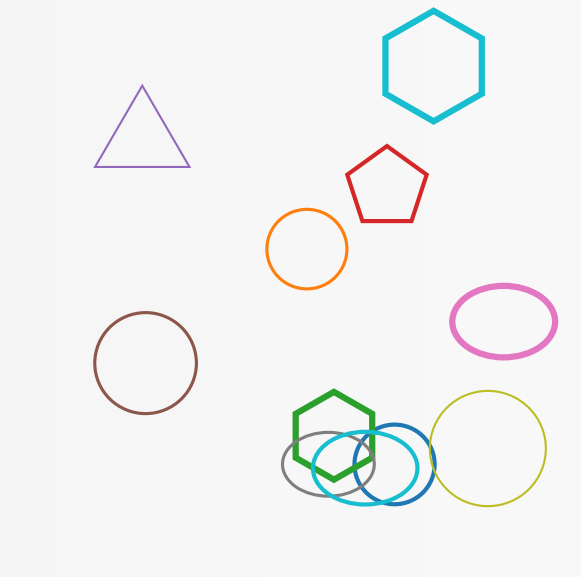[{"shape": "circle", "thickness": 2, "radius": 0.34, "center": [0.679, 0.195]}, {"shape": "circle", "thickness": 1.5, "radius": 0.34, "center": [0.528, 0.568]}, {"shape": "hexagon", "thickness": 3, "radius": 0.38, "center": [0.575, 0.245]}, {"shape": "pentagon", "thickness": 2, "radius": 0.36, "center": [0.666, 0.674]}, {"shape": "triangle", "thickness": 1, "radius": 0.47, "center": [0.245, 0.757]}, {"shape": "circle", "thickness": 1.5, "radius": 0.44, "center": [0.25, 0.37]}, {"shape": "oval", "thickness": 3, "radius": 0.44, "center": [0.867, 0.442]}, {"shape": "oval", "thickness": 1.5, "radius": 0.39, "center": [0.565, 0.195]}, {"shape": "circle", "thickness": 1, "radius": 0.5, "center": [0.839, 0.222]}, {"shape": "oval", "thickness": 2, "radius": 0.45, "center": [0.628, 0.188]}, {"shape": "hexagon", "thickness": 3, "radius": 0.48, "center": [0.746, 0.885]}]